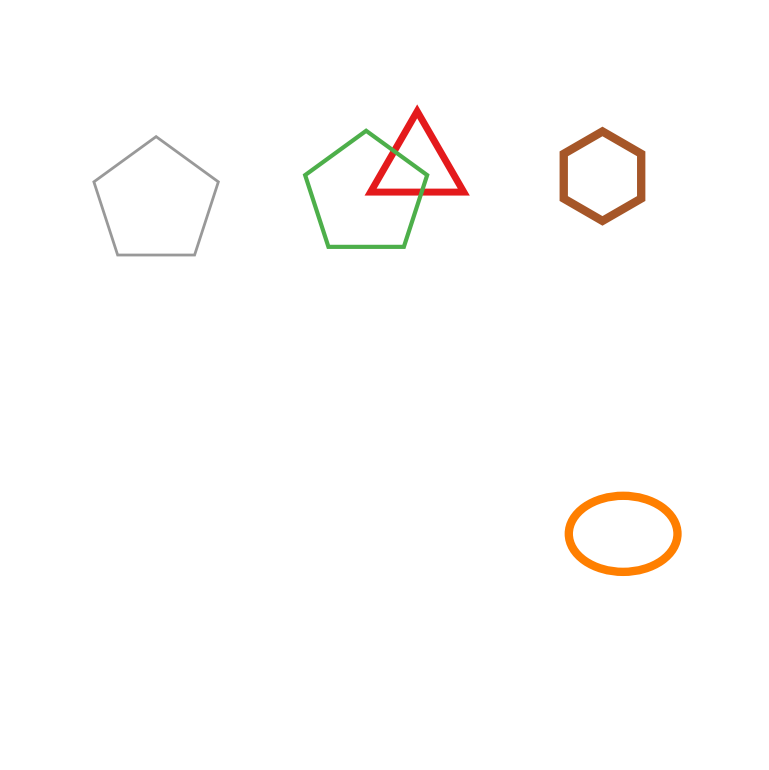[{"shape": "triangle", "thickness": 2.5, "radius": 0.35, "center": [0.542, 0.785]}, {"shape": "pentagon", "thickness": 1.5, "radius": 0.42, "center": [0.476, 0.747]}, {"shape": "oval", "thickness": 3, "radius": 0.35, "center": [0.809, 0.307]}, {"shape": "hexagon", "thickness": 3, "radius": 0.29, "center": [0.782, 0.771]}, {"shape": "pentagon", "thickness": 1, "radius": 0.42, "center": [0.203, 0.738]}]